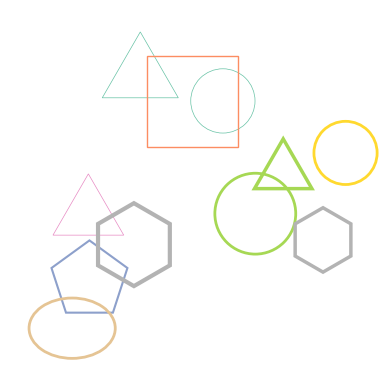[{"shape": "triangle", "thickness": 0.5, "radius": 0.57, "center": [0.364, 0.803]}, {"shape": "circle", "thickness": 0.5, "radius": 0.42, "center": [0.579, 0.738]}, {"shape": "square", "thickness": 1, "radius": 0.59, "center": [0.499, 0.736]}, {"shape": "pentagon", "thickness": 1.5, "radius": 0.52, "center": [0.232, 0.272]}, {"shape": "triangle", "thickness": 0.5, "radius": 0.53, "center": [0.23, 0.442]}, {"shape": "triangle", "thickness": 2.5, "radius": 0.43, "center": [0.736, 0.553]}, {"shape": "circle", "thickness": 2, "radius": 0.53, "center": [0.663, 0.445]}, {"shape": "circle", "thickness": 2, "radius": 0.41, "center": [0.898, 0.603]}, {"shape": "oval", "thickness": 2, "radius": 0.56, "center": [0.187, 0.148]}, {"shape": "hexagon", "thickness": 3, "radius": 0.54, "center": [0.348, 0.365]}, {"shape": "hexagon", "thickness": 2.5, "radius": 0.42, "center": [0.839, 0.377]}]